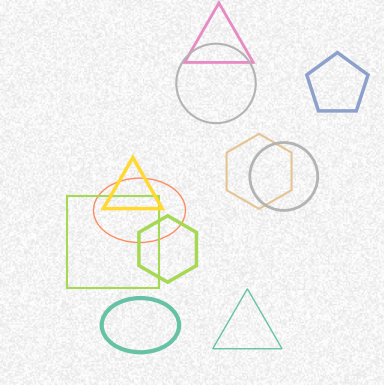[{"shape": "oval", "thickness": 3, "radius": 0.5, "center": [0.365, 0.155]}, {"shape": "triangle", "thickness": 1, "radius": 0.52, "center": [0.643, 0.146]}, {"shape": "oval", "thickness": 1, "radius": 0.6, "center": [0.362, 0.454]}, {"shape": "pentagon", "thickness": 2.5, "radius": 0.42, "center": [0.876, 0.78]}, {"shape": "triangle", "thickness": 2, "radius": 0.51, "center": [0.569, 0.889]}, {"shape": "square", "thickness": 1.5, "radius": 0.6, "center": [0.294, 0.371]}, {"shape": "hexagon", "thickness": 2.5, "radius": 0.43, "center": [0.436, 0.353]}, {"shape": "triangle", "thickness": 2.5, "radius": 0.44, "center": [0.345, 0.502]}, {"shape": "hexagon", "thickness": 1.5, "radius": 0.49, "center": [0.673, 0.555]}, {"shape": "circle", "thickness": 1.5, "radius": 0.52, "center": [0.561, 0.783]}, {"shape": "circle", "thickness": 2, "radius": 0.44, "center": [0.737, 0.542]}]